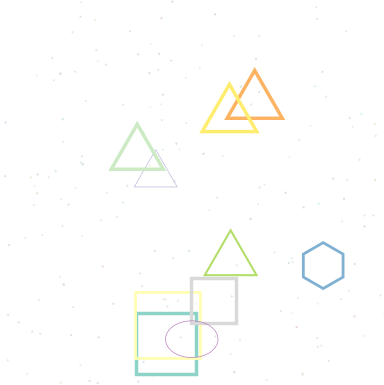[{"shape": "square", "thickness": 2.5, "radius": 0.4, "center": [0.431, 0.109]}, {"shape": "square", "thickness": 2, "radius": 0.43, "center": [0.435, 0.157]}, {"shape": "triangle", "thickness": 0.5, "radius": 0.32, "center": [0.404, 0.547]}, {"shape": "hexagon", "thickness": 2, "radius": 0.3, "center": [0.84, 0.31]}, {"shape": "triangle", "thickness": 2.5, "radius": 0.41, "center": [0.662, 0.734]}, {"shape": "triangle", "thickness": 1.5, "radius": 0.39, "center": [0.599, 0.324]}, {"shape": "square", "thickness": 2.5, "radius": 0.3, "center": [0.554, 0.22]}, {"shape": "oval", "thickness": 0.5, "radius": 0.34, "center": [0.498, 0.119]}, {"shape": "triangle", "thickness": 2.5, "radius": 0.39, "center": [0.357, 0.599]}, {"shape": "triangle", "thickness": 2.5, "radius": 0.41, "center": [0.596, 0.699]}]